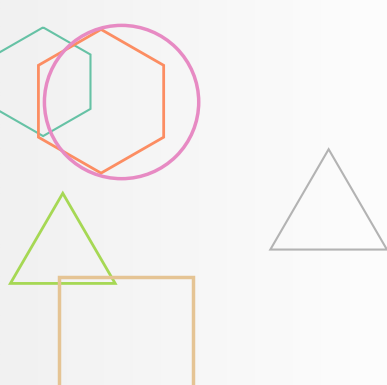[{"shape": "hexagon", "thickness": 1.5, "radius": 0.71, "center": [0.111, 0.788]}, {"shape": "hexagon", "thickness": 2, "radius": 0.93, "center": [0.261, 0.737]}, {"shape": "circle", "thickness": 2.5, "radius": 1.0, "center": [0.314, 0.735]}, {"shape": "triangle", "thickness": 2, "radius": 0.78, "center": [0.162, 0.342]}, {"shape": "square", "thickness": 2.5, "radius": 0.86, "center": [0.326, 0.109]}, {"shape": "triangle", "thickness": 1.5, "radius": 0.87, "center": [0.848, 0.439]}]